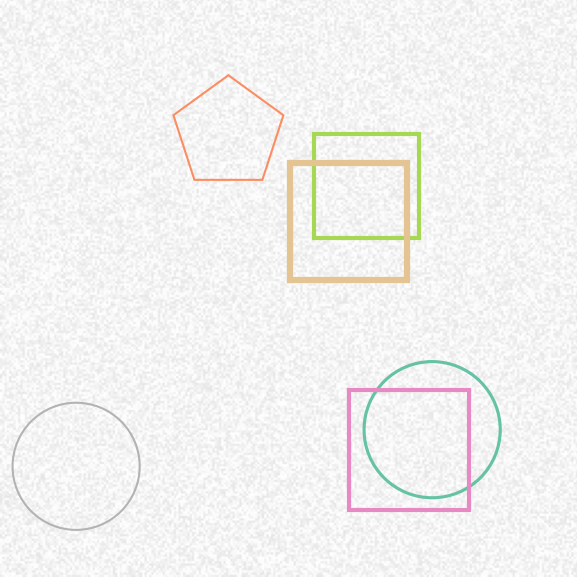[{"shape": "circle", "thickness": 1.5, "radius": 0.59, "center": [0.748, 0.255]}, {"shape": "pentagon", "thickness": 1, "radius": 0.5, "center": [0.396, 0.769]}, {"shape": "square", "thickness": 2, "radius": 0.52, "center": [0.708, 0.221]}, {"shape": "square", "thickness": 2, "radius": 0.45, "center": [0.634, 0.677]}, {"shape": "square", "thickness": 3, "radius": 0.51, "center": [0.604, 0.615]}, {"shape": "circle", "thickness": 1, "radius": 0.55, "center": [0.132, 0.192]}]